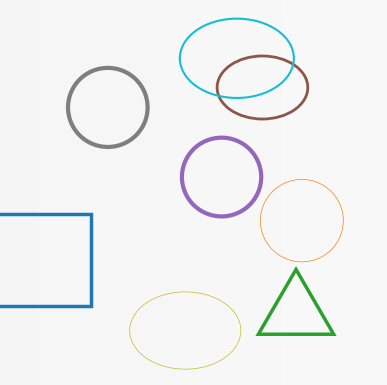[{"shape": "square", "thickness": 2.5, "radius": 0.6, "center": [0.114, 0.324]}, {"shape": "circle", "thickness": 0.5, "radius": 0.54, "center": [0.779, 0.427]}, {"shape": "triangle", "thickness": 2.5, "radius": 0.56, "center": [0.764, 0.188]}, {"shape": "circle", "thickness": 3, "radius": 0.51, "center": [0.572, 0.54]}, {"shape": "oval", "thickness": 2, "radius": 0.58, "center": [0.677, 0.773]}, {"shape": "circle", "thickness": 3, "radius": 0.51, "center": [0.278, 0.721]}, {"shape": "oval", "thickness": 0.5, "radius": 0.72, "center": [0.478, 0.141]}, {"shape": "oval", "thickness": 1.5, "radius": 0.74, "center": [0.611, 0.849]}]